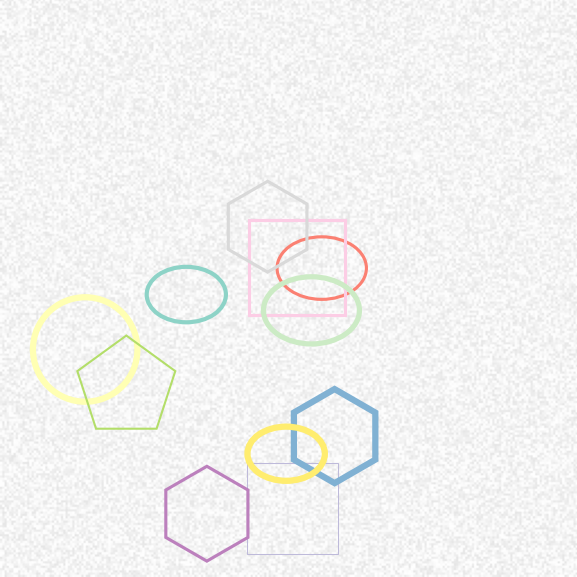[{"shape": "oval", "thickness": 2, "radius": 0.34, "center": [0.323, 0.489]}, {"shape": "circle", "thickness": 3, "radius": 0.45, "center": [0.148, 0.394]}, {"shape": "square", "thickness": 0.5, "radius": 0.39, "center": [0.506, 0.119]}, {"shape": "oval", "thickness": 1.5, "radius": 0.39, "center": [0.557, 0.535]}, {"shape": "hexagon", "thickness": 3, "radius": 0.41, "center": [0.579, 0.244]}, {"shape": "pentagon", "thickness": 1, "radius": 0.45, "center": [0.219, 0.329]}, {"shape": "square", "thickness": 1.5, "radius": 0.41, "center": [0.514, 0.536]}, {"shape": "hexagon", "thickness": 1.5, "radius": 0.39, "center": [0.463, 0.607]}, {"shape": "hexagon", "thickness": 1.5, "radius": 0.41, "center": [0.358, 0.11]}, {"shape": "oval", "thickness": 2.5, "radius": 0.42, "center": [0.539, 0.462]}, {"shape": "oval", "thickness": 3, "radius": 0.34, "center": [0.496, 0.213]}]